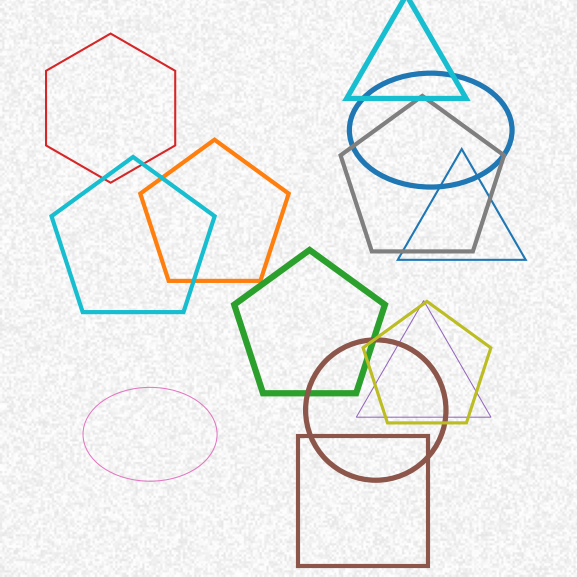[{"shape": "oval", "thickness": 2.5, "radius": 0.7, "center": [0.746, 0.774]}, {"shape": "triangle", "thickness": 1, "radius": 0.64, "center": [0.8, 0.613]}, {"shape": "pentagon", "thickness": 2, "radius": 0.68, "center": [0.371, 0.622]}, {"shape": "pentagon", "thickness": 3, "radius": 0.69, "center": [0.536, 0.429]}, {"shape": "hexagon", "thickness": 1, "radius": 0.65, "center": [0.192, 0.812]}, {"shape": "triangle", "thickness": 0.5, "radius": 0.67, "center": [0.734, 0.344]}, {"shape": "square", "thickness": 2, "radius": 0.56, "center": [0.628, 0.132]}, {"shape": "circle", "thickness": 2.5, "radius": 0.61, "center": [0.651, 0.289]}, {"shape": "oval", "thickness": 0.5, "radius": 0.58, "center": [0.26, 0.247]}, {"shape": "pentagon", "thickness": 2, "radius": 0.74, "center": [0.731, 0.684]}, {"shape": "pentagon", "thickness": 1.5, "radius": 0.58, "center": [0.739, 0.361]}, {"shape": "pentagon", "thickness": 2, "radius": 0.74, "center": [0.23, 0.579]}, {"shape": "triangle", "thickness": 2.5, "radius": 0.6, "center": [0.704, 0.888]}]